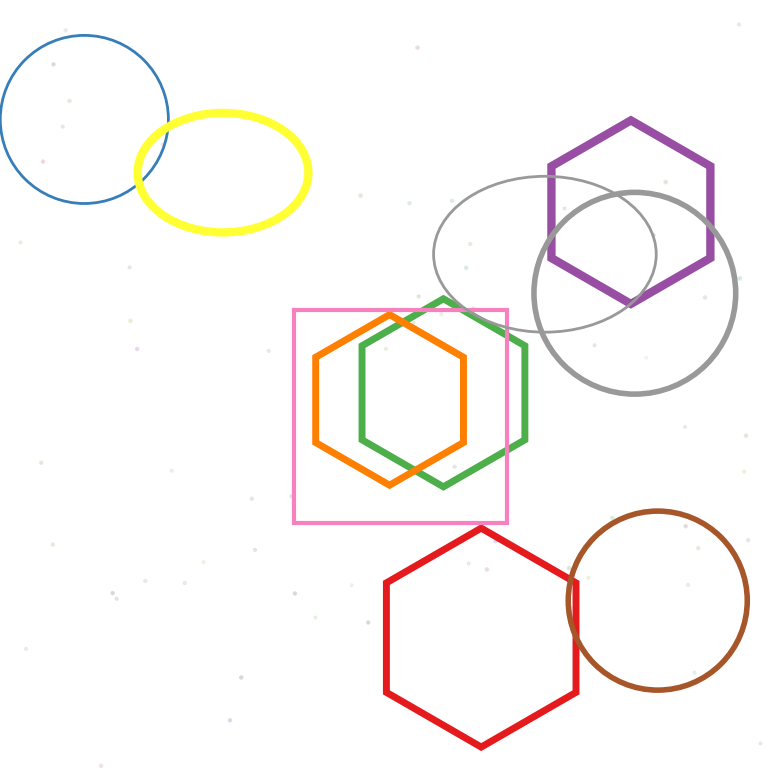[{"shape": "hexagon", "thickness": 2.5, "radius": 0.71, "center": [0.625, 0.172]}, {"shape": "circle", "thickness": 1, "radius": 0.55, "center": [0.11, 0.845]}, {"shape": "hexagon", "thickness": 2.5, "radius": 0.61, "center": [0.576, 0.49]}, {"shape": "hexagon", "thickness": 3, "radius": 0.6, "center": [0.819, 0.724]}, {"shape": "hexagon", "thickness": 2.5, "radius": 0.55, "center": [0.506, 0.481]}, {"shape": "oval", "thickness": 3, "radius": 0.55, "center": [0.29, 0.776]}, {"shape": "circle", "thickness": 2, "radius": 0.58, "center": [0.854, 0.22]}, {"shape": "square", "thickness": 1.5, "radius": 0.69, "center": [0.52, 0.459]}, {"shape": "oval", "thickness": 1, "radius": 0.72, "center": [0.708, 0.67]}, {"shape": "circle", "thickness": 2, "radius": 0.66, "center": [0.824, 0.619]}]